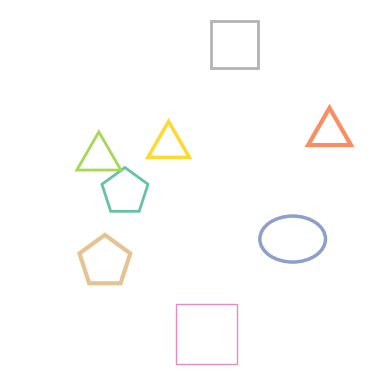[{"shape": "pentagon", "thickness": 2, "radius": 0.31, "center": [0.325, 0.502]}, {"shape": "triangle", "thickness": 3, "radius": 0.32, "center": [0.856, 0.655]}, {"shape": "oval", "thickness": 2.5, "radius": 0.43, "center": [0.76, 0.379]}, {"shape": "square", "thickness": 1, "radius": 0.39, "center": [0.536, 0.133]}, {"shape": "triangle", "thickness": 2, "radius": 0.33, "center": [0.257, 0.591]}, {"shape": "triangle", "thickness": 2.5, "radius": 0.31, "center": [0.438, 0.622]}, {"shape": "pentagon", "thickness": 3, "radius": 0.35, "center": [0.272, 0.32]}, {"shape": "square", "thickness": 2, "radius": 0.31, "center": [0.609, 0.885]}]